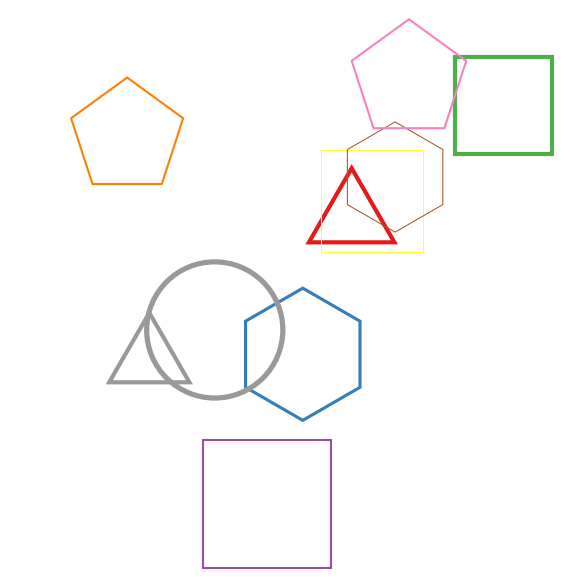[{"shape": "triangle", "thickness": 2, "radius": 0.43, "center": [0.609, 0.622]}, {"shape": "hexagon", "thickness": 1.5, "radius": 0.57, "center": [0.524, 0.386]}, {"shape": "square", "thickness": 2, "radius": 0.42, "center": [0.871, 0.817]}, {"shape": "square", "thickness": 1, "radius": 0.56, "center": [0.463, 0.126]}, {"shape": "pentagon", "thickness": 1, "radius": 0.51, "center": [0.22, 0.763]}, {"shape": "square", "thickness": 0.5, "radius": 0.44, "center": [0.644, 0.652]}, {"shape": "hexagon", "thickness": 0.5, "radius": 0.48, "center": [0.684, 0.693]}, {"shape": "pentagon", "thickness": 1, "radius": 0.52, "center": [0.708, 0.861]}, {"shape": "circle", "thickness": 2.5, "radius": 0.59, "center": [0.372, 0.428]}, {"shape": "triangle", "thickness": 2, "radius": 0.4, "center": [0.259, 0.377]}]